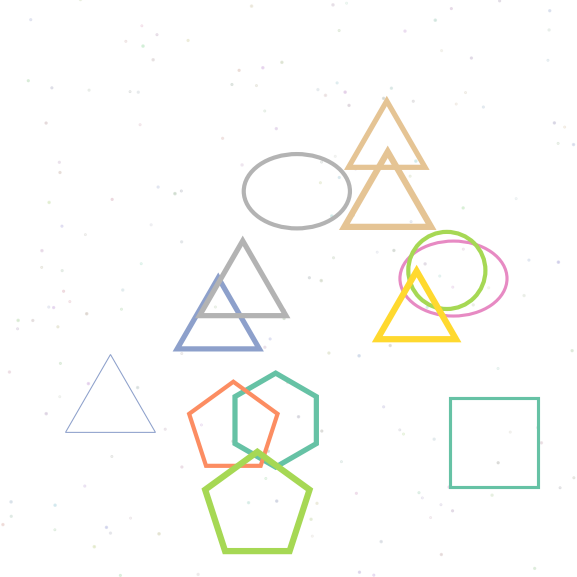[{"shape": "hexagon", "thickness": 2.5, "radius": 0.41, "center": [0.477, 0.272]}, {"shape": "square", "thickness": 1.5, "radius": 0.38, "center": [0.856, 0.233]}, {"shape": "pentagon", "thickness": 2, "radius": 0.4, "center": [0.404, 0.258]}, {"shape": "triangle", "thickness": 0.5, "radius": 0.45, "center": [0.191, 0.295]}, {"shape": "triangle", "thickness": 2.5, "radius": 0.41, "center": [0.378, 0.436]}, {"shape": "oval", "thickness": 1.5, "radius": 0.46, "center": [0.785, 0.517]}, {"shape": "circle", "thickness": 2, "radius": 0.33, "center": [0.774, 0.531]}, {"shape": "pentagon", "thickness": 3, "radius": 0.48, "center": [0.446, 0.122]}, {"shape": "triangle", "thickness": 3, "radius": 0.39, "center": [0.721, 0.451]}, {"shape": "triangle", "thickness": 2.5, "radius": 0.38, "center": [0.67, 0.748]}, {"shape": "triangle", "thickness": 3, "radius": 0.43, "center": [0.671, 0.65]}, {"shape": "oval", "thickness": 2, "radius": 0.46, "center": [0.514, 0.668]}, {"shape": "triangle", "thickness": 2.5, "radius": 0.43, "center": [0.42, 0.496]}]